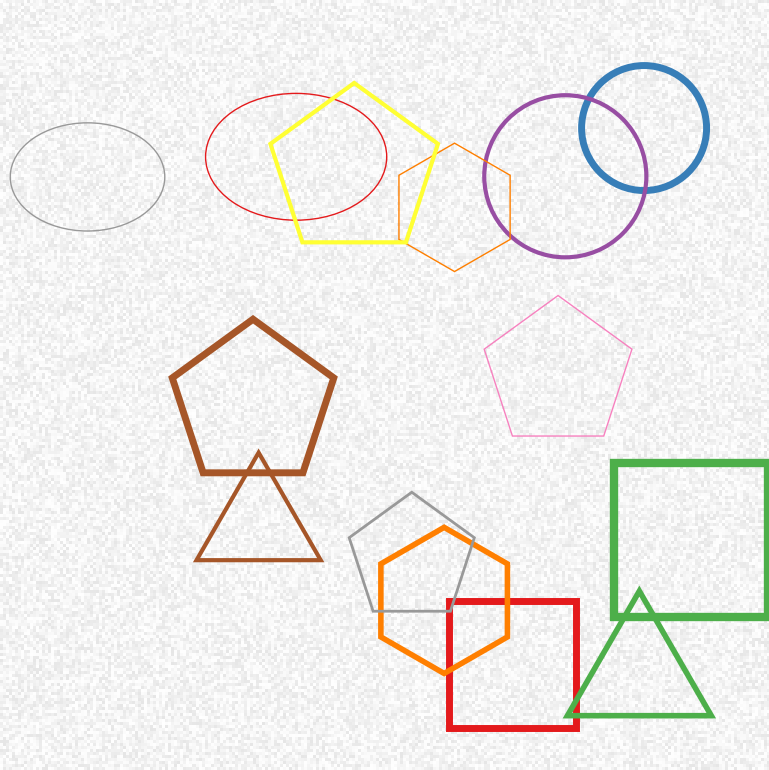[{"shape": "square", "thickness": 2.5, "radius": 0.41, "center": [0.665, 0.137]}, {"shape": "oval", "thickness": 0.5, "radius": 0.59, "center": [0.385, 0.796]}, {"shape": "circle", "thickness": 2.5, "radius": 0.41, "center": [0.836, 0.834]}, {"shape": "triangle", "thickness": 2, "radius": 0.54, "center": [0.83, 0.124]}, {"shape": "square", "thickness": 3, "radius": 0.5, "center": [0.897, 0.299]}, {"shape": "circle", "thickness": 1.5, "radius": 0.53, "center": [0.734, 0.771]}, {"shape": "hexagon", "thickness": 0.5, "radius": 0.42, "center": [0.59, 0.731]}, {"shape": "hexagon", "thickness": 2, "radius": 0.47, "center": [0.577, 0.22]}, {"shape": "pentagon", "thickness": 1.5, "radius": 0.57, "center": [0.46, 0.778]}, {"shape": "triangle", "thickness": 1.5, "radius": 0.47, "center": [0.336, 0.319]}, {"shape": "pentagon", "thickness": 2.5, "radius": 0.55, "center": [0.329, 0.475]}, {"shape": "pentagon", "thickness": 0.5, "radius": 0.5, "center": [0.725, 0.515]}, {"shape": "oval", "thickness": 0.5, "radius": 0.5, "center": [0.114, 0.77]}, {"shape": "pentagon", "thickness": 1, "radius": 0.43, "center": [0.535, 0.275]}]